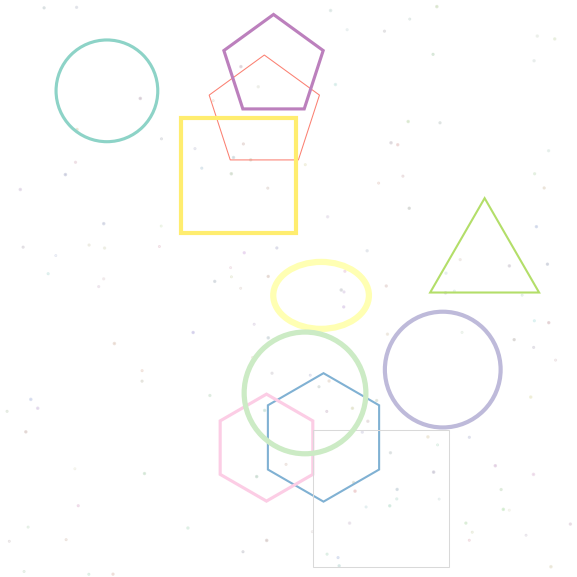[{"shape": "circle", "thickness": 1.5, "radius": 0.44, "center": [0.185, 0.842]}, {"shape": "oval", "thickness": 3, "radius": 0.41, "center": [0.556, 0.488]}, {"shape": "circle", "thickness": 2, "radius": 0.5, "center": [0.767, 0.359]}, {"shape": "pentagon", "thickness": 0.5, "radius": 0.5, "center": [0.458, 0.803]}, {"shape": "hexagon", "thickness": 1, "radius": 0.56, "center": [0.56, 0.242]}, {"shape": "triangle", "thickness": 1, "radius": 0.54, "center": [0.839, 0.547]}, {"shape": "hexagon", "thickness": 1.5, "radius": 0.46, "center": [0.461, 0.224]}, {"shape": "square", "thickness": 0.5, "radius": 0.59, "center": [0.66, 0.136]}, {"shape": "pentagon", "thickness": 1.5, "radius": 0.45, "center": [0.474, 0.884]}, {"shape": "circle", "thickness": 2.5, "radius": 0.53, "center": [0.528, 0.319]}, {"shape": "square", "thickness": 2, "radius": 0.5, "center": [0.413, 0.696]}]